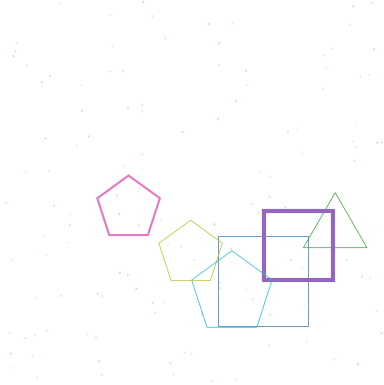[{"shape": "square", "thickness": 0.5, "radius": 0.59, "center": [0.682, 0.27]}, {"shape": "triangle", "thickness": 0.5, "radius": 0.48, "center": [0.871, 0.404]}, {"shape": "square", "thickness": 3, "radius": 0.45, "center": [0.776, 0.362]}, {"shape": "pentagon", "thickness": 1.5, "radius": 0.43, "center": [0.334, 0.459]}, {"shape": "pentagon", "thickness": 0.5, "radius": 0.43, "center": [0.495, 0.341]}, {"shape": "pentagon", "thickness": 0.5, "radius": 0.55, "center": [0.602, 0.239]}]